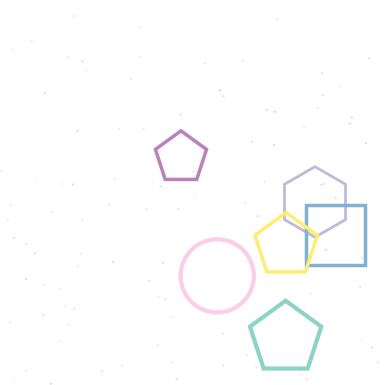[{"shape": "pentagon", "thickness": 3, "radius": 0.49, "center": [0.742, 0.122]}, {"shape": "hexagon", "thickness": 2, "radius": 0.46, "center": [0.818, 0.475]}, {"shape": "square", "thickness": 2.5, "radius": 0.39, "center": [0.872, 0.389]}, {"shape": "circle", "thickness": 3, "radius": 0.48, "center": [0.564, 0.283]}, {"shape": "pentagon", "thickness": 2.5, "radius": 0.35, "center": [0.47, 0.59]}, {"shape": "pentagon", "thickness": 2.5, "radius": 0.43, "center": [0.743, 0.363]}]